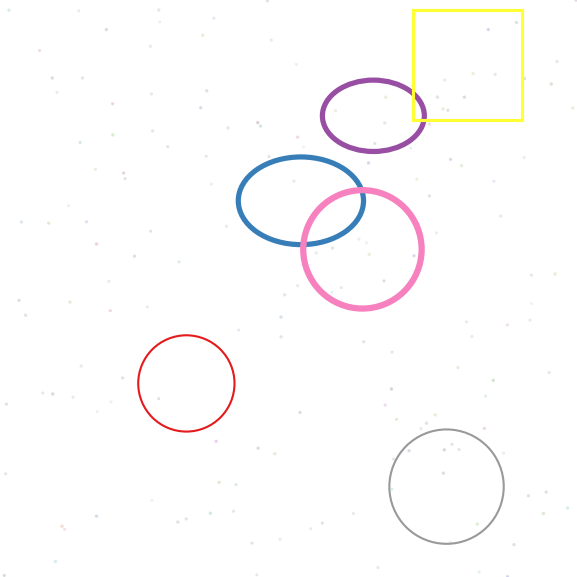[{"shape": "circle", "thickness": 1, "radius": 0.42, "center": [0.323, 0.335]}, {"shape": "oval", "thickness": 2.5, "radius": 0.54, "center": [0.521, 0.651]}, {"shape": "oval", "thickness": 2.5, "radius": 0.44, "center": [0.647, 0.799]}, {"shape": "square", "thickness": 1.5, "radius": 0.47, "center": [0.81, 0.887]}, {"shape": "circle", "thickness": 3, "radius": 0.51, "center": [0.628, 0.567]}, {"shape": "circle", "thickness": 1, "radius": 0.5, "center": [0.773, 0.156]}]